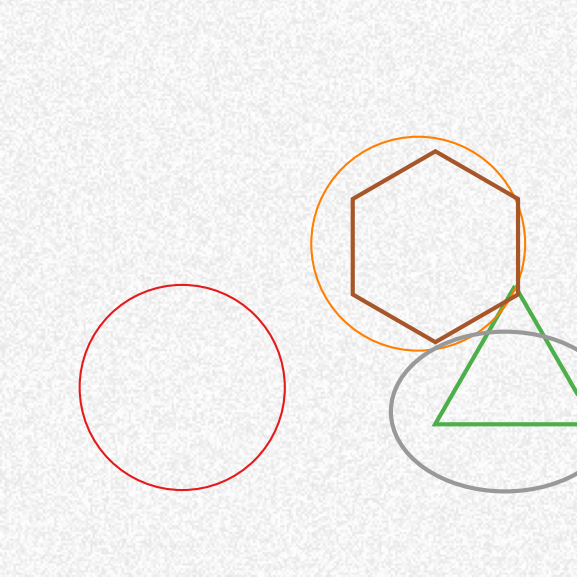[{"shape": "circle", "thickness": 1, "radius": 0.89, "center": [0.316, 0.328]}, {"shape": "triangle", "thickness": 2, "radius": 0.8, "center": [0.892, 0.344]}, {"shape": "circle", "thickness": 1, "radius": 0.93, "center": [0.724, 0.577]}, {"shape": "hexagon", "thickness": 2, "radius": 0.83, "center": [0.754, 0.572]}, {"shape": "oval", "thickness": 2, "radius": 0.99, "center": [0.874, 0.287]}]